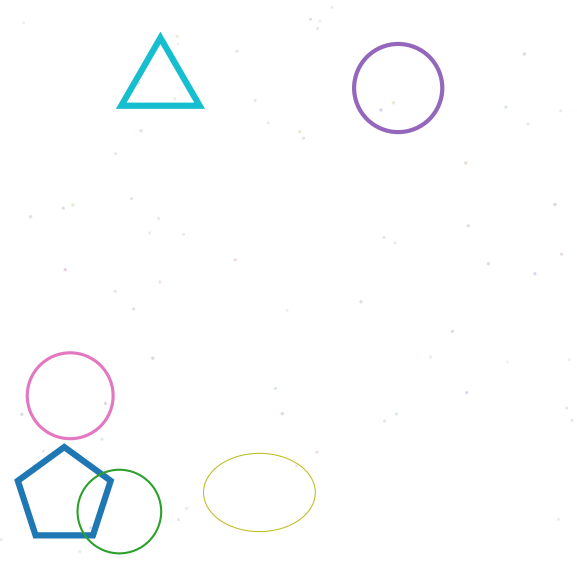[{"shape": "pentagon", "thickness": 3, "radius": 0.42, "center": [0.111, 0.14]}, {"shape": "circle", "thickness": 1, "radius": 0.36, "center": [0.207, 0.113]}, {"shape": "circle", "thickness": 2, "radius": 0.38, "center": [0.69, 0.847]}, {"shape": "circle", "thickness": 1.5, "radius": 0.37, "center": [0.122, 0.314]}, {"shape": "oval", "thickness": 0.5, "radius": 0.48, "center": [0.449, 0.146]}, {"shape": "triangle", "thickness": 3, "radius": 0.39, "center": [0.278, 0.855]}]